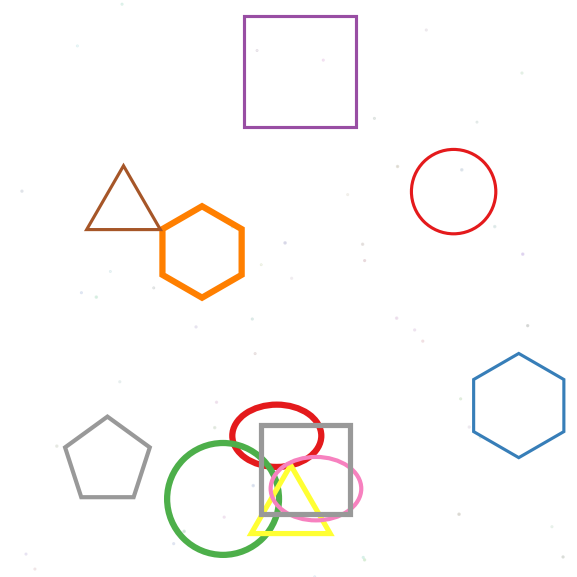[{"shape": "circle", "thickness": 1.5, "radius": 0.37, "center": [0.785, 0.667]}, {"shape": "oval", "thickness": 3, "radius": 0.39, "center": [0.479, 0.245]}, {"shape": "hexagon", "thickness": 1.5, "radius": 0.45, "center": [0.898, 0.297]}, {"shape": "circle", "thickness": 3, "radius": 0.48, "center": [0.386, 0.135]}, {"shape": "square", "thickness": 1.5, "radius": 0.48, "center": [0.52, 0.875]}, {"shape": "hexagon", "thickness": 3, "radius": 0.4, "center": [0.35, 0.563]}, {"shape": "triangle", "thickness": 2.5, "radius": 0.39, "center": [0.503, 0.115]}, {"shape": "triangle", "thickness": 1.5, "radius": 0.37, "center": [0.214, 0.638]}, {"shape": "oval", "thickness": 2, "radius": 0.39, "center": [0.547, 0.153]}, {"shape": "pentagon", "thickness": 2, "radius": 0.39, "center": [0.186, 0.201]}, {"shape": "square", "thickness": 2.5, "radius": 0.38, "center": [0.529, 0.186]}]